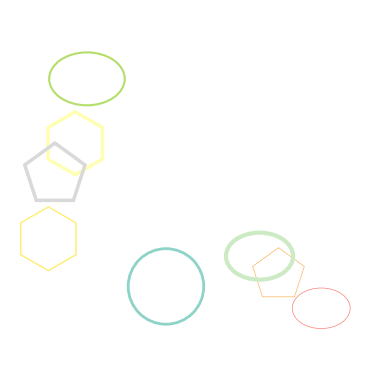[{"shape": "circle", "thickness": 2, "radius": 0.49, "center": [0.431, 0.256]}, {"shape": "hexagon", "thickness": 2.5, "radius": 0.41, "center": [0.196, 0.628]}, {"shape": "oval", "thickness": 0.5, "radius": 0.38, "center": [0.834, 0.199]}, {"shape": "pentagon", "thickness": 0.5, "radius": 0.35, "center": [0.723, 0.286]}, {"shape": "oval", "thickness": 1.5, "radius": 0.49, "center": [0.226, 0.795]}, {"shape": "pentagon", "thickness": 2.5, "radius": 0.41, "center": [0.143, 0.546]}, {"shape": "oval", "thickness": 3, "radius": 0.44, "center": [0.674, 0.335]}, {"shape": "hexagon", "thickness": 1, "radius": 0.41, "center": [0.126, 0.38]}]